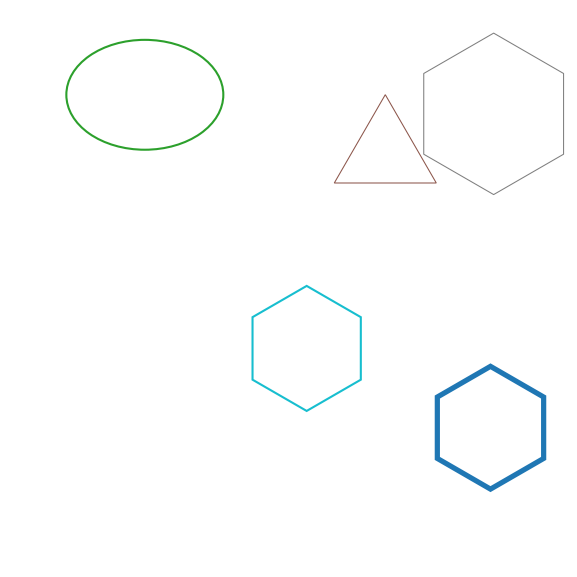[{"shape": "hexagon", "thickness": 2.5, "radius": 0.53, "center": [0.849, 0.258]}, {"shape": "oval", "thickness": 1, "radius": 0.68, "center": [0.251, 0.835]}, {"shape": "triangle", "thickness": 0.5, "radius": 0.51, "center": [0.667, 0.733]}, {"shape": "hexagon", "thickness": 0.5, "radius": 0.7, "center": [0.855, 0.802]}, {"shape": "hexagon", "thickness": 1, "radius": 0.54, "center": [0.531, 0.396]}]